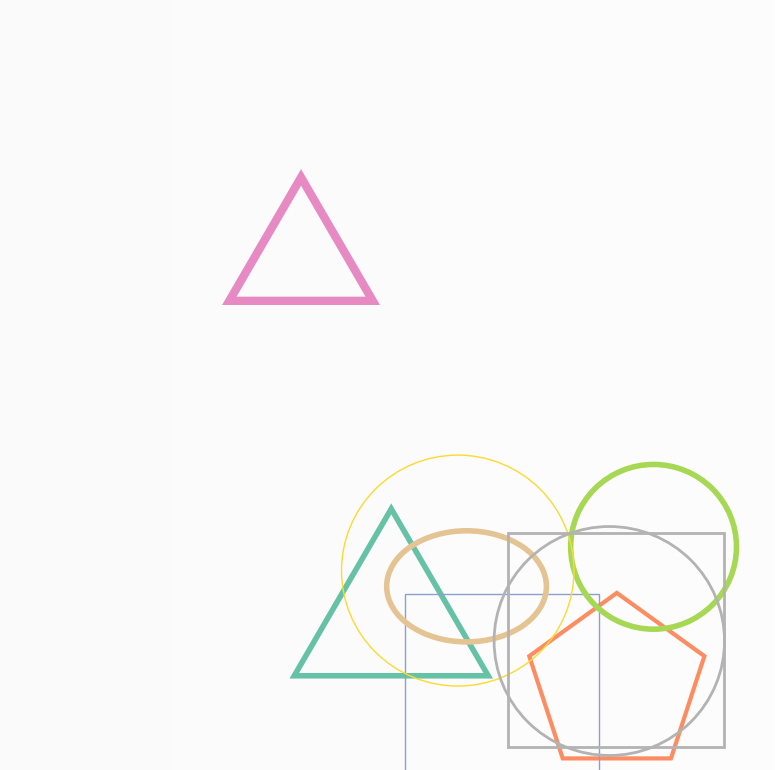[{"shape": "triangle", "thickness": 2, "radius": 0.72, "center": [0.505, 0.195]}, {"shape": "pentagon", "thickness": 1.5, "radius": 0.59, "center": [0.796, 0.111]}, {"shape": "square", "thickness": 0.5, "radius": 0.62, "center": [0.648, 0.103]}, {"shape": "triangle", "thickness": 3, "radius": 0.53, "center": [0.388, 0.663]}, {"shape": "circle", "thickness": 2, "radius": 0.53, "center": [0.843, 0.29]}, {"shape": "circle", "thickness": 0.5, "radius": 0.75, "center": [0.591, 0.259]}, {"shape": "oval", "thickness": 2, "radius": 0.52, "center": [0.602, 0.239]}, {"shape": "square", "thickness": 1, "radius": 0.7, "center": [0.795, 0.169]}, {"shape": "circle", "thickness": 1, "radius": 0.74, "center": [0.786, 0.168]}]